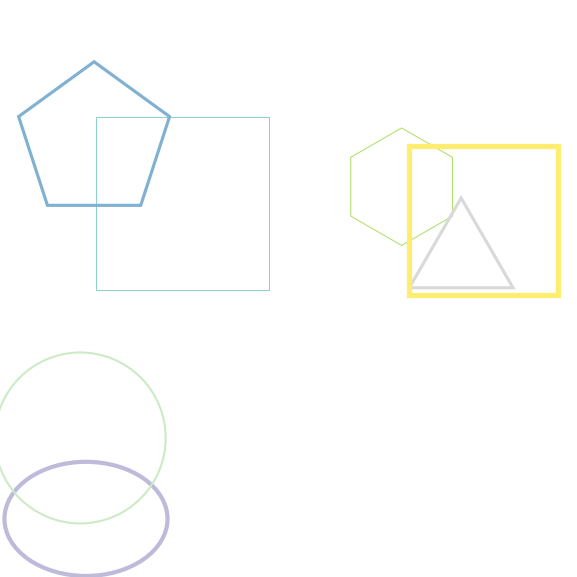[{"shape": "square", "thickness": 0.5, "radius": 0.75, "center": [0.316, 0.647]}, {"shape": "oval", "thickness": 2, "radius": 0.71, "center": [0.149, 0.101]}, {"shape": "pentagon", "thickness": 1.5, "radius": 0.69, "center": [0.163, 0.755]}, {"shape": "hexagon", "thickness": 0.5, "radius": 0.51, "center": [0.695, 0.676]}, {"shape": "triangle", "thickness": 1.5, "radius": 0.52, "center": [0.799, 0.553]}, {"shape": "circle", "thickness": 1, "radius": 0.74, "center": [0.139, 0.241]}, {"shape": "square", "thickness": 2.5, "radius": 0.65, "center": [0.838, 0.618]}]